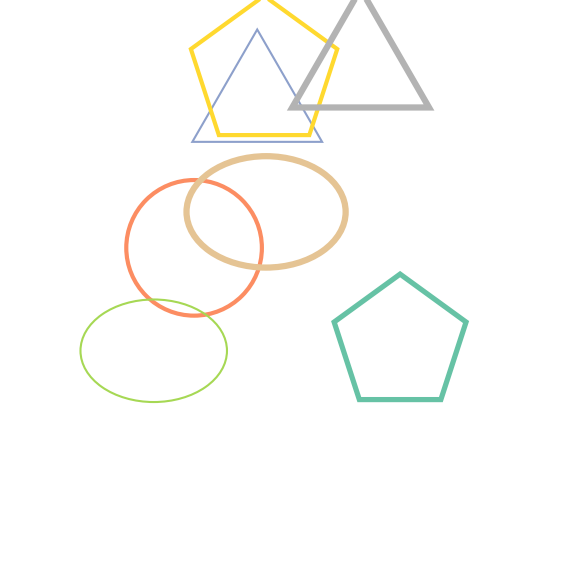[{"shape": "pentagon", "thickness": 2.5, "radius": 0.6, "center": [0.693, 0.404]}, {"shape": "circle", "thickness": 2, "radius": 0.59, "center": [0.336, 0.57]}, {"shape": "triangle", "thickness": 1, "radius": 0.65, "center": [0.445, 0.818]}, {"shape": "oval", "thickness": 1, "radius": 0.63, "center": [0.266, 0.392]}, {"shape": "pentagon", "thickness": 2, "radius": 0.67, "center": [0.457, 0.873]}, {"shape": "oval", "thickness": 3, "radius": 0.69, "center": [0.461, 0.632]}, {"shape": "triangle", "thickness": 3, "radius": 0.68, "center": [0.624, 0.881]}]